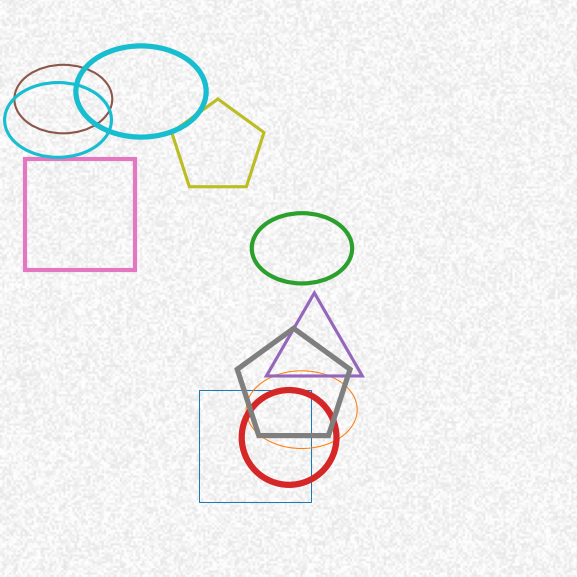[{"shape": "square", "thickness": 0.5, "radius": 0.48, "center": [0.441, 0.227]}, {"shape": "oval", "thickness": 0.5, "radius": 0.48, "center": [0.522, 0.29]}, {"shape": "oval", "thickness": 2, "radius": 0.43, "center": [0.523, 0.569]}, {"shape": "circle", "thickness": 3, "radius": 0.41, "center": [0.501, 0.242]}, {"shape": "triangle", "thickness": 1.5, "radius": 0.48, "center": [0.544, 0.396]}, {"shape": "oval", "thickness": 1, "radius": 0.42, "center": [0.11, 0.828]}, {"shape": "square", "thickness": 2, "radius": 0.48, "center": [0.138, 0.628]}, {"shape": "pentagon", "thickness": 2.5, "radius": 0.51, "center": [0.508, 0.328]}, {"shape": "pentagon", "thickness": 1.5, "radius": 0.42, "center": [0.377, 0.744]}, {"shape": "oval", "thickness": 1.5, "radius": 0.46, "center": [0.1, 0.791]}, {"shape": "oval", "thickness": 2.5, "radius": 0.56, "center": [0.244, 0.841]}]